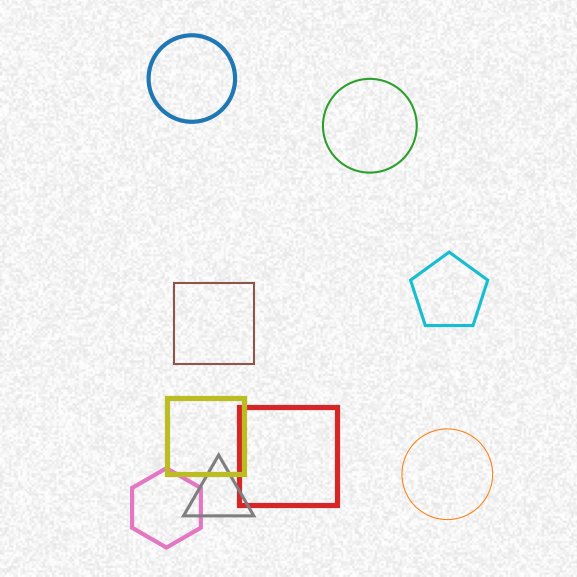[{"shape": "circle", "thickness": 2, "radius": 0.37, "center": [0.332, 0.863]}, {"shape": "circle", "thickness": 0.5, "radius": 0.39, "center": [0.775, 0.178]}, {"shape": "circle", "thickness": 1, "radius": 0.41, "center": [0.64, 0.781]}, {"shape": "square", "thickness": 2.5, "radius": 0.42, "center": [0.498, 0.209]}, {"shape": "square", "thickness": 1, "radius": 0.35, "center": [0.371, 0.439]}, {"shape": "hexagon", "thickness": 2, "radius": 0.34, "center": [0.288, 0.12]}, {"shape": "triangle", "thickness": 1.5, "radius": 0.35, "center": [0.379, 0.141]}, {"shape": "square", "thickness": 2.5, "radius": 0.33, "center": [0.356, 0.244]}, {"shape": "pentagon", "thickness": 1.5, "radius": 0.35, "center": [0.778, 0.492]}]